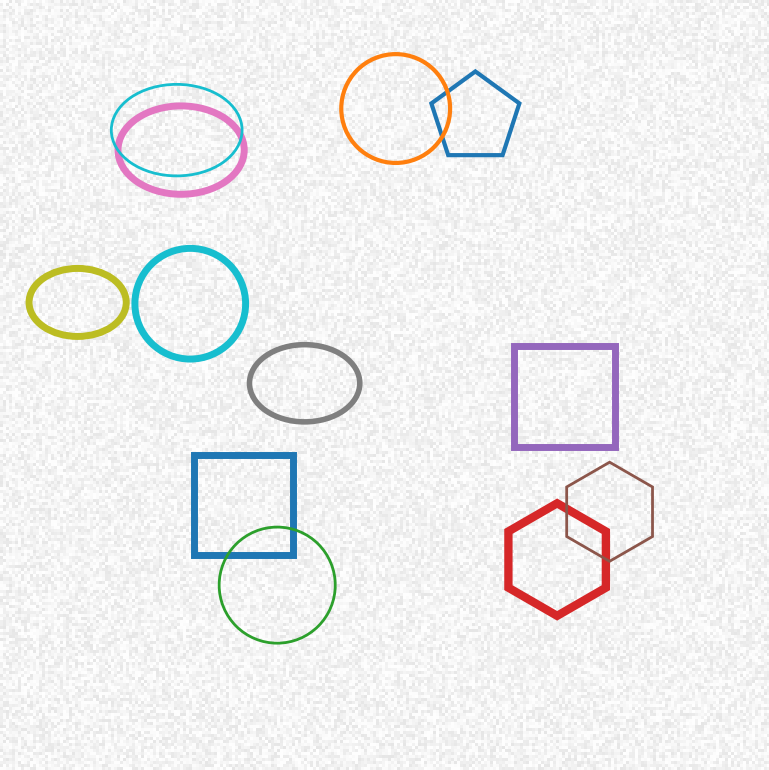[{"shape": "pentagon", "thickness": 1.5, "radius": 0.3, "center": [0.617, 0.847]}, {"shape": "square", "thickness": 2.5, "radius": 0.32, "center": [0.316, 0.344]}, {"shape": "circle", "thickness": 1.5, "radius": 0.35, "center": [0.514, 0.859]}, {"shape": "circle", "thickness": 1, "radius": 0.38, "center": [0.36, 0.24]}, {"shape": "hexagon", "thickness": 3, "radius": 0.37, "center": [0.724, 0.273]}, {"shape": "square", "thickness": 2.5, "radius": 0.33, "center": [0.733, 0.485]}, {"shape": "hexagon", "thickness": 1, "radius": 0.32, "center": [0.792, 0.335]}, {"shape": "oval", "thickness": 2.5, "radius": 0.41, "center": [0.235, 0.805]}, {"shape": "oval", "thickness": 2, "radius": 0.36, "center": [0.396, 0.502]}, {"shape": "oval", "thickness": 2.5, "radius": 0.32, "center": [0.101, 0.607]}, {"shape": "circle", "thickness": 2.5, "radius": 0.36, "center": [0.247, 0.606]}, {"shape": "oval", "thickness": 1, "radius": 0.42, "center": [0.229, 0.831]}]